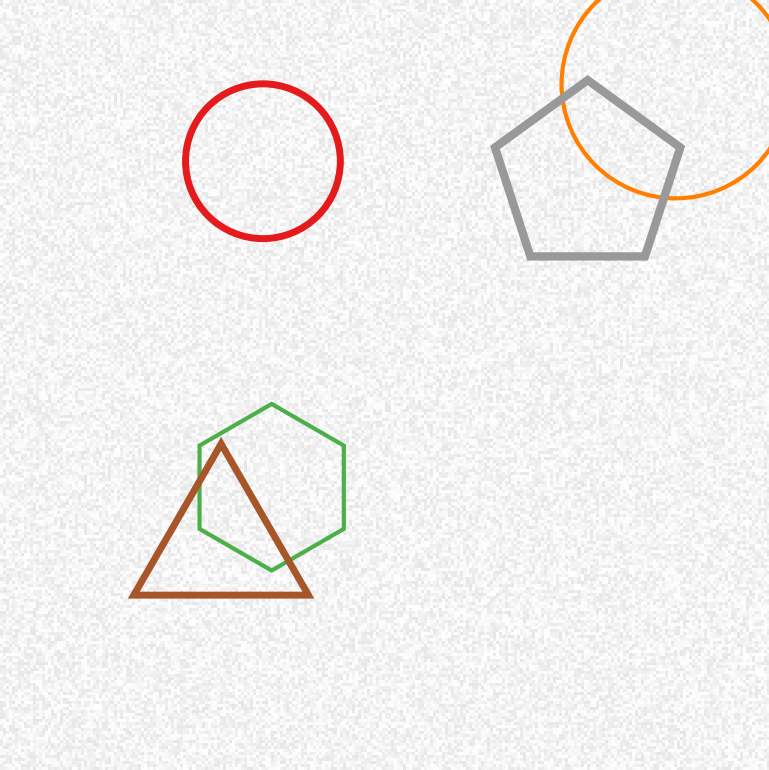[{"shape": "circle", "thickness": 2.5, "radius": 0.5, "center": [0.341, 0.791]}, {"shape": "hexagon", "thickness": 1.5, "radius": 0.54, "center": [0.353, 0.367]}, {"shape": "circle", "thickness": 1.5, "radius": 0.74, "center": [0.878, 0.891]}, {"shape": "triangle", "thickness": 2.5, "radius": 0.65, "center": [0.287, 0.293]}, {"shape": "pentagon", "thickness": 3, "radius": 0.63, "center": [0.763, 0.769]}]